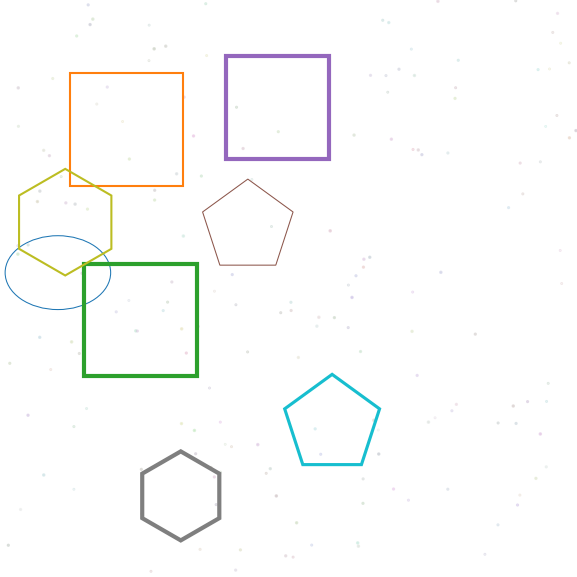[{"shape": "oval", "thickness": 0.5, "radius": 0.46, "center": [0.1, 0.527]}, {"shape": "square", "thickness": 1, "radius": 0.49, "center": [0.22, 0.775]}, {"shape": "square", "thickness": 2, "radius": 0.49, "center": [0.243, 0.445]}, {"shape": "square", "thickness": 2, "radius": 0.45, "center": [0.48, 0.812]}, {"shape": "pentagon", "thickness": 0.5, "radius": 0.41, "center": [0.429, 0.607]}, {"shape": "hexagon", "thickness": 2, "radius": 0.39, "center": [0.313, 0.14]}, {"shape": "hexagon", "thickness": 1, "radius": 0.46, "center": [0.113, 0.614]}, {"shape": "pentagon", "thickness": 1.5, "radius": 0.43, "center": [0.575, 0.264]}]